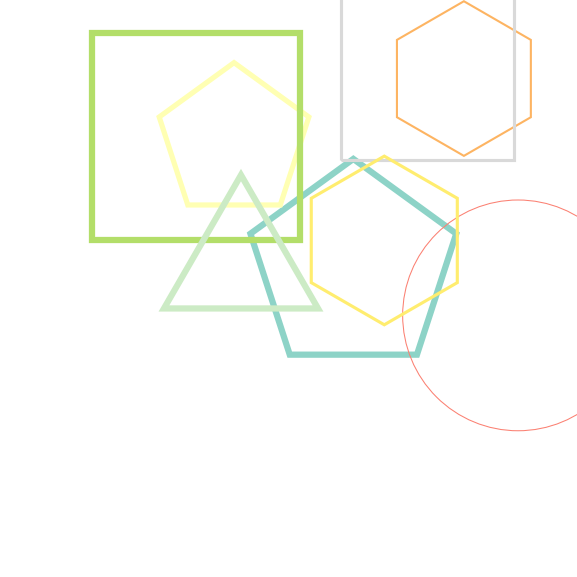[{"shape": "pentagon", "thickness": 3, "radius": 0.94, "center": [0.612, 0.537]}, {"shape": "pentagon", "thickness": 2.5, "radius": 0.68, "center": [0.405, 0.754]}, {"shape": "circle", "thickness": 0.5, "radius": 1.0, "center": [0.897, 0.453]}, {"shape": "hexagon", "thickness": 1, "radius": 0.67, "center": [0.803, 0.863]}, {"shape": "square", "thickness": 3, "radius": 0.9, "center": [0.34, 0.763]}, {"shape": "square", "thickness": 1.5, "radius": 0.75, "center": [0.74, 0.872]}, {"shape": "triangle", "thickness": 3, "radius": 0.77, "center": [0.417, 0.542]}, {"shape": "hexagon", "thickness": 1.5, "radius": 0.73, "center": [0.665, 0.583]}]